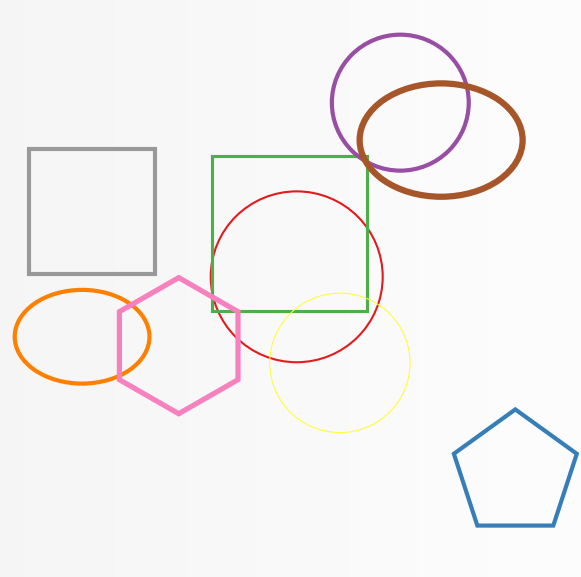[{"shape": "circle", "thickness": 1, "radius": 0.74, "center": [0.51, 0.52]}, {"shape": "pentagon", "thickness": 2, "radius": 0.56, "center": [0.887, 0.179]}, {"shape": "square", "thickness": 1.5, "radius": 0.67, "center": [0.499, 0.595]}, {"shape": "circle", "thickness": 2, "radius": 0.59, "center": [0.689, 0.821]}, {"shape": "oval", "thickness": 2, "radius": 0.58, "center": [0.141, 0.416]}, {"shape": "circle", "thickness": 0.5, "radius": 0.6, "center": [0.585, 0.371]}, {"shape": "oval", "thickness": 3, "radius": 0.7, "center": [0.759, 0.757]}, {"shape": "hexagon", "thickness": 2.5, "radius": 0.59, "center": [0.307, 0.401]}, {"shape": "square", "thickness": 2, "radius": 0.54, "center": [0.158, 0.632]}]